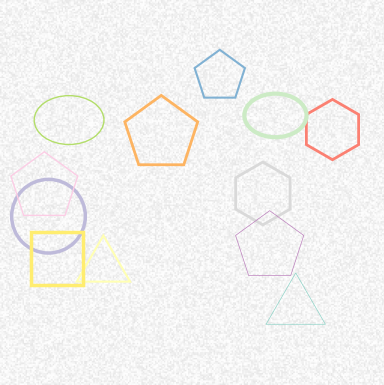[{"shape": "triangle", "thickness": 0.5, "radius": 0.44, "center": [0.768, 0.202]}, {"shape": "triangle", "thickness": 1.5, "radius": 0.4, "center": [0.269, 0.308]}, {"shape": "circle", "thickness": 2.5, "radius": 0.48, "center": [0.126, 0.438]}, {"shape": "hexagon", "thickness": 2, "radius": 0.39, "center": [0.864, 0.663]}, {"shape": "pentagon", "thickness": 1.5, "radius": 0.34, "center": [0.571, 0.802]}, {"shape": "pentagon", "thickness": 2, "radius": 0.5, "center": [0.419, 0.653]}, {"shape": "oval", "thickness": 1, "radius": 0.45, "center": [0.179, 0.688]}, {"shape": "pentagon", "thickness": 1, "radius": 0.46, "center": [0.115, 0.514]}, {"shape": "hexagon", "thickness": 2, "radius": 0.41, "center": [0.683, 0.498]}, {"shape": "pentagon", "thickness": 0.5, "radius": 0.47, "center": [0.7, 0.36]}, {"shape": "oval", "thickness": 3, "radius": 0.4, "center": [0.715, 0.7]}, {"shape": "square", "thickness": 2.5, "radius": 0.34, "center": [0.148, 0.329]}]